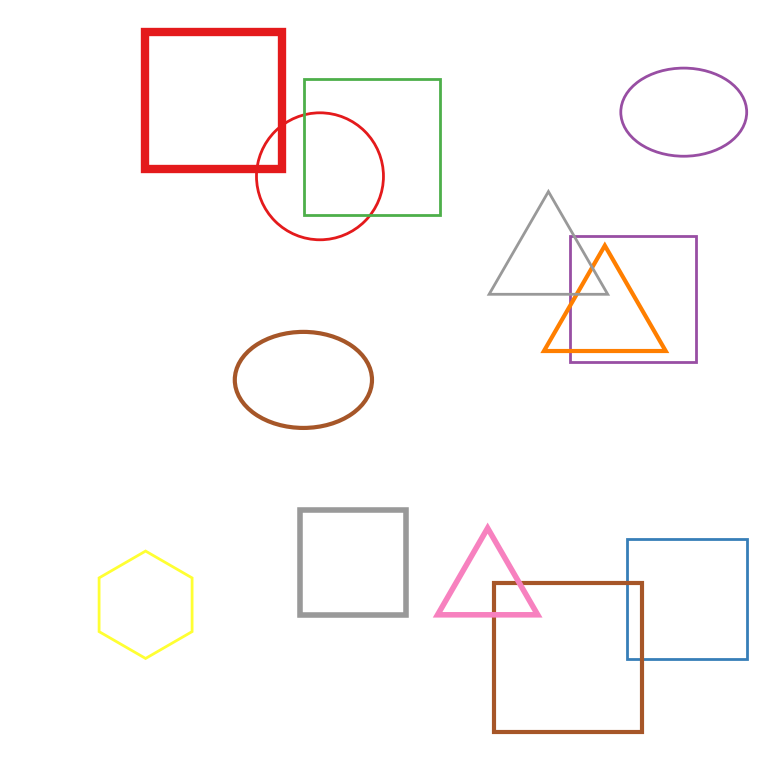[{"shape": "circle", "thickness": 1, "radius": 0.41, "center": [0.416, 0.771]}, {"shape": "square", "thickness": 3, "radius": 0.45, "center": [0.277, 0.87]}, {"shape": "square", "thickness": 1, "radius": 0.39, "center": [0.893, 0.222]}, {"shape": "square", "thickness": 1, "radius": 0.44, "center": [0.483, 0.809]}, {"shape": "oval", "thickness": 1, "radius": 0.41, "center": [0.888, 0.854]}, {"shape": "square", "thickness": 1, "radius": 0.41, "center": [0.822, 0.612]}, {"shape": "triangle", "thickness": 1.5, "radius": 0.46, "center": [0.785, 0.59]}, {"shape": "hexagon", "thickness": 1, "radius": 0.35, "center": [0.189, 0.215]}, {"shape": "oval", "thickness": 1.5, "radius": 0.45, "center": [0.394, 0.507]}, {"shape": "square", "thickness": 1.5, "radius": 0.48, "center": [0.738, 0.146]}, {"shape": "triangle", "thickness": 2, "radius": 0.38, "center": [0.633, 0.239]}, {"shape": "triangle", "thickness": 1, "radius": 0.44, "center": [0.712, 0.662]}, {"shape": "square", "thickness": 2, "radius": 0.34, "center": [0.459, 0.27]}]